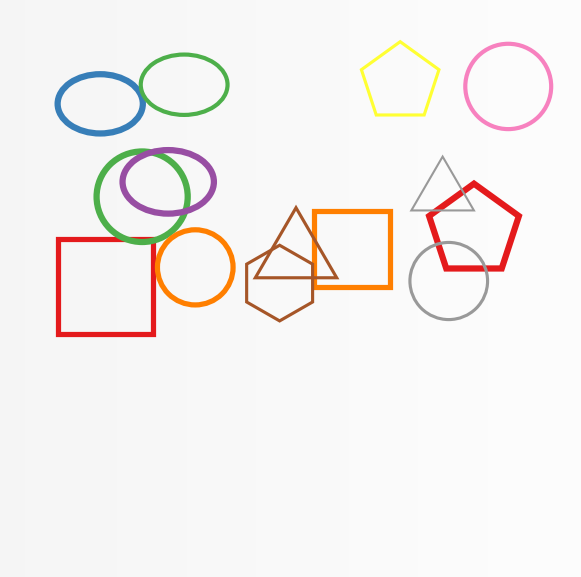[{"shape": "square", "thickness": 2.5, "radius": 0.41, "center": [0.182, 0.503]}, {"shape": "pentagon", "thickness": 3, "radius": 0.41, "center": [0.815, 0.6]}, {"shape": "oval", "thickness": 3, "radius": 0.37, "center": [0.172, 0.819]}, {"shape": "oval", "thickness": 2, "radius": 0.37, "center": [0.317, 0.852]}, {"shape": "circle", "thickness": 3, "radius": 0.39, "center": [0.245, 0.658]}, {"shape": "oval", "thickness": 3, "radius": 0.39, "center": [0.289, 0.684]}, {"shape": "circle", "thickness": 2.5, "radius": 0.33, "center": [0.336, 0.536]}, {"shape": "square", "thickness": 2.5, "radius": 0.33, "center": [0.605, 0.568]}, {"shape": "pentagon", "thickness": 1.5, "radius": 0.35, "center": [0.689, 0.857]}, {"shape": "triangle", "thickness": 1.5, "radius": 0.4, "center": [0.509, 0.559]}, {"shape": "hexagon", "thickness": 1.5, "radius": 0.33, "center": [0.481, 0.509]}, {"shape": "circle", "thickness": 2, "radius": 0.37, "center": [0.874, 0.849]}, {"shape": "circle", "thickness": 1.5, "radius": 0.33, "center": [0.772, 0.513]}, {"shape": "triangle", "thickness": 1, "radius": 0.31, "center": [0.762, 0.666]}]